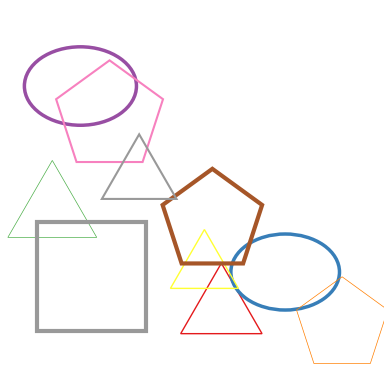[{"shape": "triangle", "thickness": 1, "radius": 0.61, "center": [0.575, 0.194]}, {"shape": "oval", "thickness": 2.5, "radius": 0.71, "center": [0.741, 0.293]}, {"shape": "triangle", "thickness": 0.5, "radius": 0.67, "center": [0.136, 0.45]}, {"shape": "oval", "thickness": 2.5, "radius": 0.73, "center": [0.209, 0.777]}, {"shape": "pentagon", "thickness": 0.5, "radius": 0.62, "center": [0.889, 0.157]}, {"shape": "triangle", "thickness": 1, "radius": 0.51, "center": [0.531, 0.302]}, {"shape": "pentagon", "thickness": 3, "radius": 0.68, "center": [0.552, 0.426]}, {"shape": "pentagon", "thickness": 1.5, "radius": 0.73, "center": [0.285, 0.697]}, {"shape": "square", "thickness": 3, "radius": 0.71, "center": [0.238, 0.282]}, {"shape": "triangle", "thickness": 1.5, "radius": 0.56, "center": [0.361, 0.539]}]